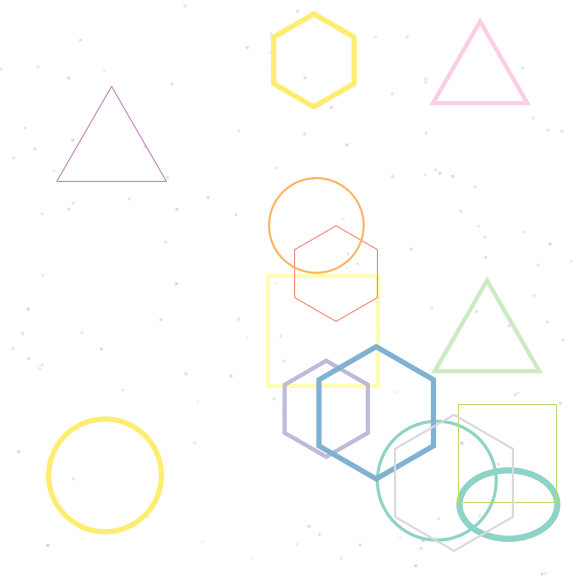[{"shape": "oval", "thickness": 3, "radius": 0.42, "center": [0.88, 0.125]}, {"shape": "circle", "thickness": 1.5, "radius": 0.51, "center": [0.756, 0.167]}, {"shape": "square", "thickness": 2, "radius": 0.48, "center": [0.56, 0.425]}, {"shape": "hexagon", "thickness": 2, "radius": 0.42, "center": [0.565, 0.291]}, {"shape": "hexagon", "thickness": 0.5, "radius": 0.41, "center": [0.582, 0.525]}, {"shape": "hexagon", "thickness": 2.5, "radius": 0.57, "center": [0.651, 0.284]}, {"shape": "circle", "thickness": 1, "radius": 0.41, "center": [0.548, 0.609]}, {"shape": "square", "thickness": 0.5, "radius": 0.42, "center": [0.879, 0.215]}, {"shape": "triangle", "thickness": 2, "radius": 0.47, "center": [0.831, 0.868]}, {"shape": "hexagon", "thickness": 1, "radius": 0.59, "center": [0.786, 0.163]}, {"shape": "triangle", "thickness": 0.5, "radius": 0.55, "center": [0.193, 0.74]}, {"shape": "triangle", "thickness": 2, "radius": 0.52, "center": [0.843, 0.409]}, {"shape": "circle", "thickness": 2.5, "radius": 0.49, "center": [0.182, 0.176]}, {"shape": "hexagon", "thickness": 2.5, "radius": 0.4, "center": [0.544, 0.895]}]